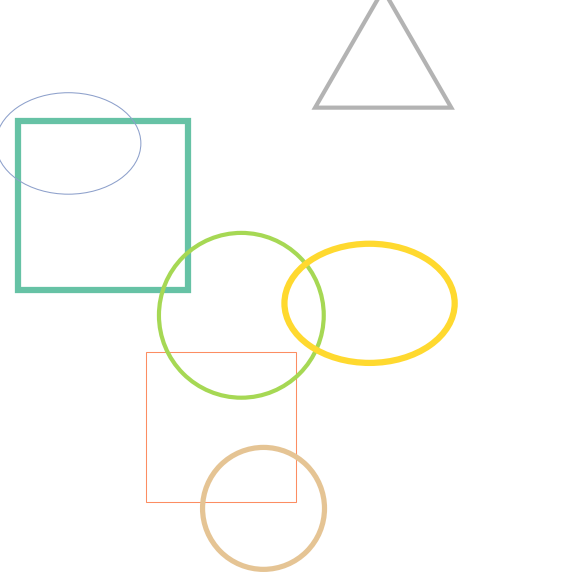[{"shape": "square", "thickness": 3, "radius": 0.73, "center": [0.178, 0.643]}, {"shape": "square", "thickness": 0.5, "radius": 0.65, "center": [0.383, 0.26]}, {"shape": "oval", "thickness": 0.5, "radius": 0.63, "center": [0.118, 0.751]}, {"shape": "circle", "thickness": 2, "radius": 0.71, "center": [0.418, 0.453]}, {"shape": "oval", "thickness": 3, "radius": 0.74, "center": [0.64, 0.474]}, {"shape": "circle", "thickness": 2.5, "radius": 0.53, "center": [0.456, 0.119]}, {"shape": "triangle", "thickness": 2, "radius": 0.68, "center": [0.664, 0.881]}]